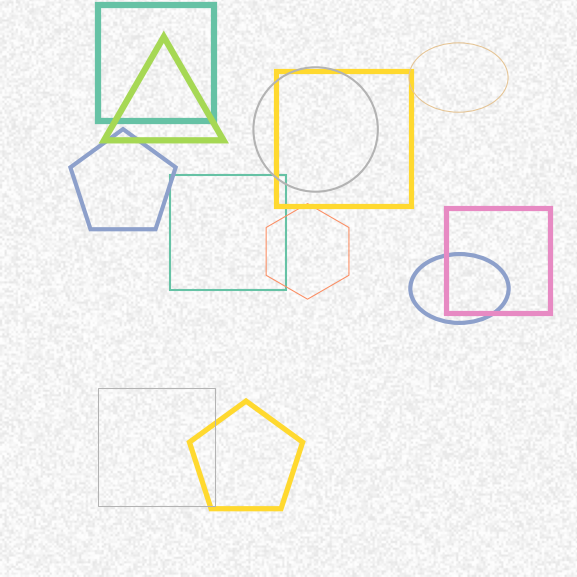[{"shape": "square", "thickness": 1, "radius": 0.5, "center": [0.395, 0.597]}, {"shape": "square", "thickness": 3, "radius": 0.5, "center": [0.27, 0.89]}, {"shape": "hexagon", "thickness": 0.5, "radius": 0.41, "center": [0.533, 0.564]}, {"shape": "oval", "thickness": 2, "radius": 0.43, "center": [0.796, 0.5]}, {"shape": "pentagon", "thickness": 2, "radius": 0.48, "center": [0.213, 0.68]}, {"shape": "square", "thickness": 2.5, "radius": 0.45, "center": [0.863, 0.548]}, {"shape": "triangle", "thickness": 3, "radius": 0.6, "center": [0.284, 0.816]}, {"shape": "pentagon", "thickness": 2.5, "radius": 0.52, "center": [0.426, 0.202]}, {"shape": "square", "thickness": 2.5, "radius": 0.59, "center": [0.595, 0.76]}, {"shape": "oval", "thickness": 0.5, "radius": 0.43, "center": [0.794, 0.865]}, {"shape": "circle", "thickness": 1, "radius": 0.54, "center": [0.547, 0.775]}, {"shape": "square", "thickness": 0.5, "radius": 0.51, "center": [0.272, 0.225]}]